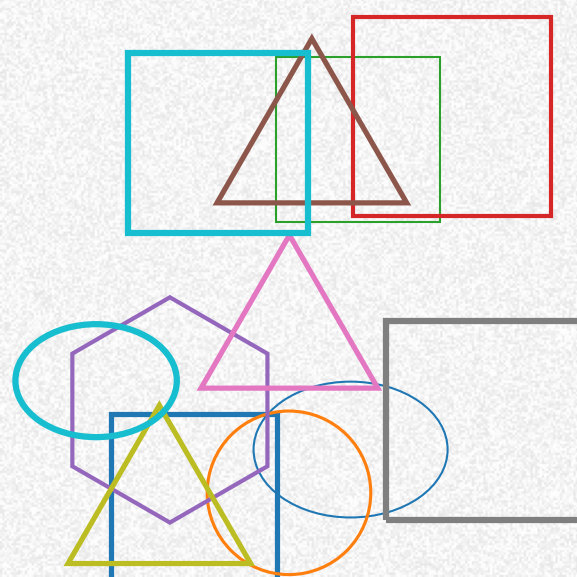[{"shape": "oval", "thickness": 1, "radius": 0.84, "center": [0.607, 0.221]}, {"shape": "square", "thickness": 2.5, "radius": 0.72, "center": [0.336, 0.139]}, {"shape": "circle", "thickness": 1.5, "radius": 0.71, "center": [0.5, 0.146]}, {"shape": "square", "thickness": 1, "radius": 0.71, "center": [0.62, 0.758]}, {"shape": "square", "thickness": 2, "radius": 0.86, "center": [0.782, 0.797]}, {"shape": "hexagon", "thickness": 2, "radius": 0.98, "center": [0.294, 0.289]}, {"shape": "triangle", "thickness": 2.5, "radius": 0.95, "center": [0.54, 0.743]}, {"shape": "triangle", "thickness": 2.5, "radius": 0.88, "center": [0.501, 0.415]}, {"shape": "square", "thickness": 3, "radius": 0.86, "center": [0.841, 0.271]}, {"shape": "triangle", "thickness": 2.5, "radius": 0.91, "center": [0.276, 0.115]}, {"shape": "oval", "thickness": 3, "radius": 0.7, "center": [0.166, 0.34]}, {"shape": "square", "thickness": 3, "radius": 0.78, "center": [0.377, 0.752]}]